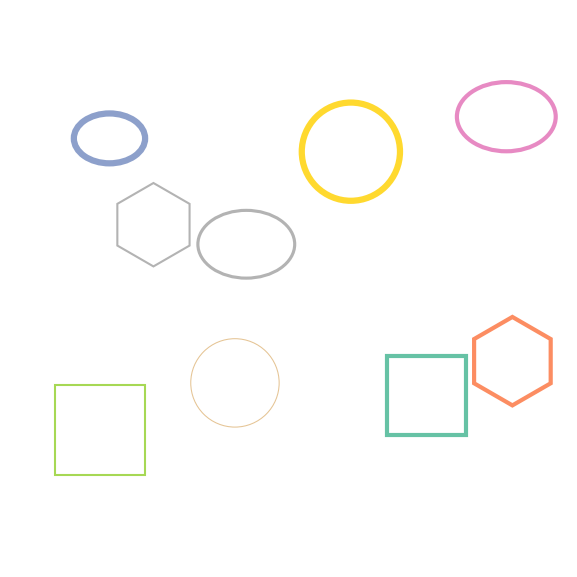[{"shape": "square", "thickness": 2, "radius": 0.34, "center": [0.738, 0.315]}, {"shape": "hexagon", "thickness": 2, "radius": 0.38, "center": [0.887, 0.374]}, {"shape": "oval", "thickness": 3, "radius": 0.31, "center": [0.19, 0.76]}, {"shape": "oval", "thickness": 2, "radius": 0.43, "center": [0.877, 0.797]}, {"shape": "square", "thickness": 1, "radius": 0.39, "center": [0.173, 0.254]}, {"shape": "circle", "thickness": 3, "radius": 0.43, "center": [0.608, 0.736]}, {"shape": "circle", "thickness": 0.5, "radius": 0.38, "center": [0.407, 0.336]}, {"shape": "hexagon", "thickness": 1, "radius": 0.36, "center": [0.266, 0.61]}, {"shape": "oval", "thickness": 1.5, "radius": 0.42, "center": [0.426, 0.576]}]